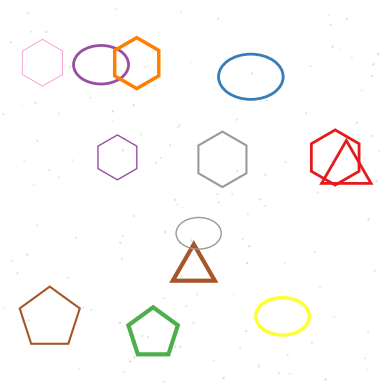[{"shape": "hexagon", "thickness": 2, "radius": 0.36, "center": [0.871, 0.591]}, {"shape": "triangle", "thickness": 2, "radius": 0.37, "center": [0.9, 0.561]}, {"shape": "oval", "thickness": 2, "radius": 0.42, "center": [0.652, 0.801]}, {"shape": "pentagon", "thickness": 3, "radius": 0.34, "center": [0.398, 0.134]}, {"shape": "hexagon", "thickness": 1, "radius": 0.29, "center": [0.305, 0.591]}, {"shape": "oval", "thickness": 2, "radius": 0.36, "center": [0.262, 0.832]}, {"shape": "hexagon", "thickness": 2.5, "radius": 0.33, "center": [0.355, 0.836]}, {"shape": "oval", "thickness": 2.5, "radius": 0.35, "center": [0.734, 0.178]}, {"shape": "triangle", "thickness": 3, "radius": 0.32, "center": [0.503, 0.302]}, {"shape": "pentagon", "thickness": 1.5, "radius": 0.41, "center": [0.129, 0.174]}, {"shape": "hexagon", "thickness": 0.5, "radius": 0.3, "center": [0.11, 0.837]}, {"shape": "oval", "thickness": 1, "radius": 0.29, "center": [0.516, 0.394]}, {"shape": "hexagon", "thickness": 1.5, "radius": 0.36, "center": [0.578, 0.586]}]